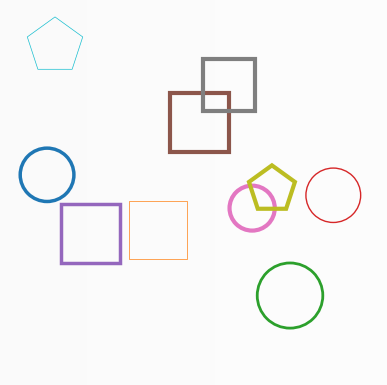[{"shape": "circle", "thickness": 2.5, "radius": 0.35, "center": [0.121, 0.546]}, {"shape": "square", "thickness": 0.5, "radius": 0.38, "center": [0.408, 0.403]}, {"shape": "circle", "thickness": 2, "radius": 0.42, "center": [0.748, 0.232]}, {"shape": "circle", "thickness": 1, "radius": 0.35, "center": [0.86, 0.493]}, {"shape": "square", "thickness": 2.5, "radius": 0.38, "center": [0.234, 0.392]}, {"shape": "square", "thickness": 3, "radius": 0.38, "center": [0.516, 0.682]}, {"shape": "circle", "thickness": 3, "radius": 0.29, "center": [0.651, 0.459]}, {"shape": "square", "thickness": 3, "radius": 0.33, "center": [0.591, 0.779]}, {"shape": "pentagon", "thickness": 3, "radius": 0.31, "center": [0.702, 0.508]}, {"shape": "pentagon", "thickness": 0.5, "radius": 0.38, "center": [0.142, 0.881]}]